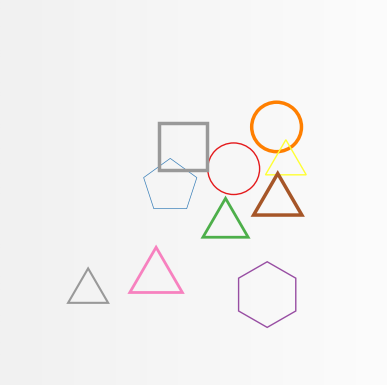[{"shape": "circle", "thickness": 1, "radius": 0.33, "center": [0.603, 0.562]}, {"shape": "pentagon", "thickness": 0.5, "radius": 0.36, "center": [0.439, 0.516]}, {"shape": "triangle", "thickness": 2, "radius": 0.34, "center": [0.582, 0.417]}, {"shape": "hexagon", "thickness": 1, "radius": 0.43, "center": [0.69, 0.235]}, {"shape": "circle", "thickness": 2.5, "radius": 0.32, "center": [0.714, 0.67]}, {"shape": "triangle", "thickness": 1, "radius": 0.3, "center": [0.738, 0.576]}, {"shape": "triangle", "thickness": 2.5, "radius": 0.36, "center": [0.717, 0.477]}, {"shape": "triangle", "thickness": 2, "radius": 0.39, "center": [0.403, 0.279]}, {"shape": "square", "thickness": 2.5, "radius": 0.31, "center": [0.473, 0.62]}, {"shape": "triangle", "thickness": 1.5, "radius": 0.3, "center": [0.227, 0.243]}]